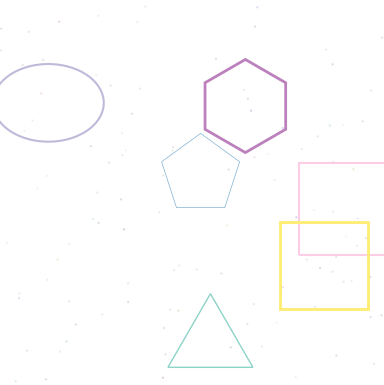[{"shape": "triangle", "thickness": 1, "radius": 0.64, "center": [0.547, 0.11]}, {"shape": "oval", "thickness": 1.5, "radius": 0.72, "center": [0.125, 0.733]}, {"shape": "pentagon", "thickness": 0.5, "radius": 0.53, "center": [0.521, 0.547]}, {"shape": "square", "thickness": 1.5, "radius": 0.6, "center": [0.896, 0.457]}, {"shape": "hexagon", "thickness": 2, "radius": 0.6, "center": [0.637, 0.725]}, {"shape": "square", "thickness": 2, "radius": 0.57, "center": [0.842, 0.31]}]